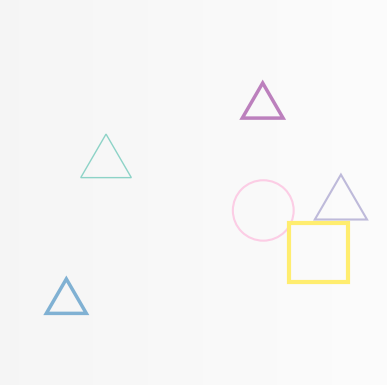[{"shape": "triangle", "thickness": 1, "radius": 0.38, "center": [0.274, 0.576]}, {"shape": "triangle", "thickness": 1.5, "radius": 0.39, "center": [0.88, 0.469]}, {"shape": "triangle", "thickness": 2.5, "radius": 0.3, "center": [0.171, 0.216]}, {"shape": "circle", "thickness": 1.5, "radius": 0.39, "center": [0.679, 0.453]}, {"shape": "triangle", "thickness": 2.5, "radius": 0.3, "center": [0.678, 0.724]}, {"shape": "square", "thickness": 3, "radius": 0.38, "center": [0.822, 0.344]}]